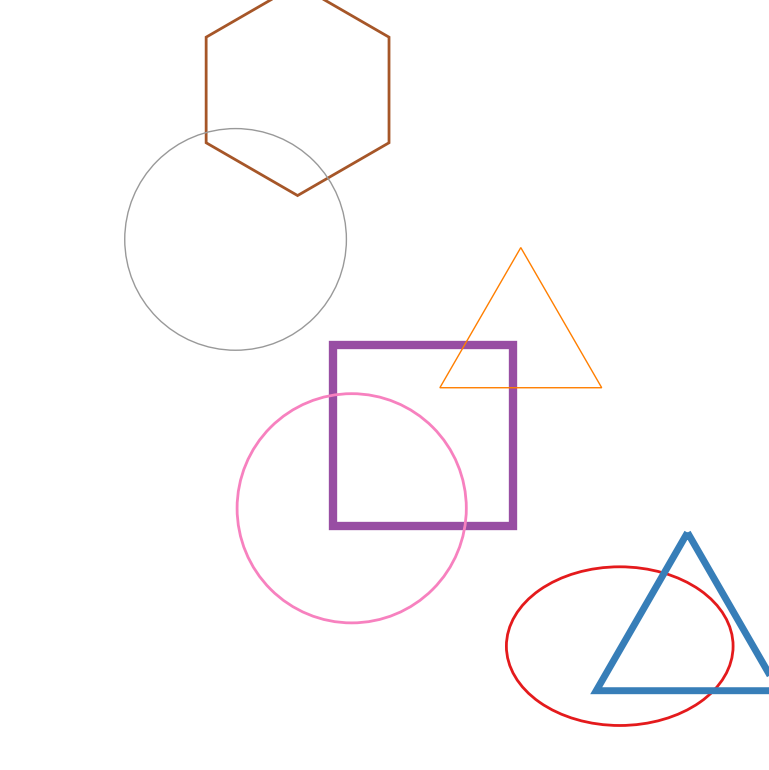[{"shape": "oval", "thickness": 1, "radius": 0.74, "center": [0.805, 0.161]}, {"shape": "triangle", "thickness": 2.5, "radius": 0.68, "center": [0.893, 0.171]}, {"shape": "square", "thickness": 3, "radius": 0.59, "center": [0.55, 0.435]}, {"shape": "triangle", "thickness": 0.5, "radius": 0.61, "center": [0.676, 0.557]}, {"shape": "hexagon", "thickness": 1, "radius": 0.69, "center": [0.386, 0.883]}, {"shape": "circle", "thickness": 1, "radius": 0.74, "center": [0.457, 0.34]}, {"shape": "circle", "thickness": 0.5, "radius": 0.72, "center": [0.306, 0.689]}]